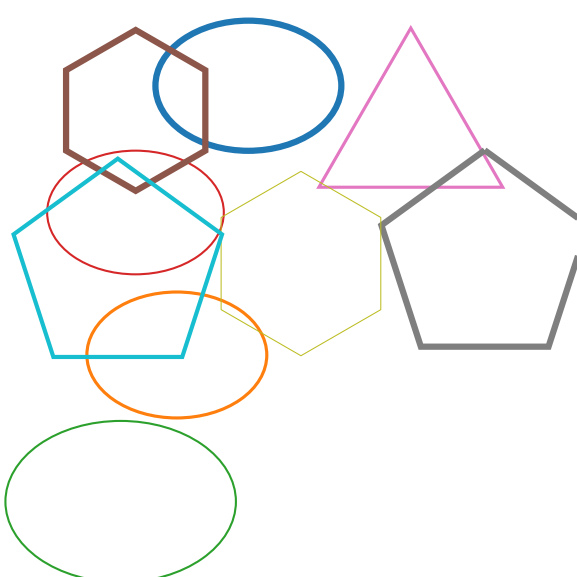[{"shape": "oval", "thickness": 3, "radius": 0.8, "center": [0.43, 0.851]}, {"shape": "oval", "thickness": 1.5, "radius": 0.78, "center": [0.306, 0.384]}, {"shape": "oval", "thickness": 1, "radius": 1.0, "center": [0.209, 0.131]}, {"shape": "oval", "thickness": 1, "radius": 0.76, "center": [0.235, 0.631]}, {"shape": "hexagon", "thickness": 3, "radius": 0.7, "center": [0.235, 0.808]}, {"shape": "triangle", "thickness": 1.5, "radius": 0.92, "center": [0.711, 0.767]}, {"shape": "pentagon", "thickness": 3, "radius": 0.94, "center": [0.839, 0.551]}, {"shape": "hexagon", "thickness": 0.5, "radius": 0.8, "center": [0.521, 0.543]}, {"shape": "pentagon", "thickness": 2, "radius": 0.95, "center": [0.204, 0.535]}]